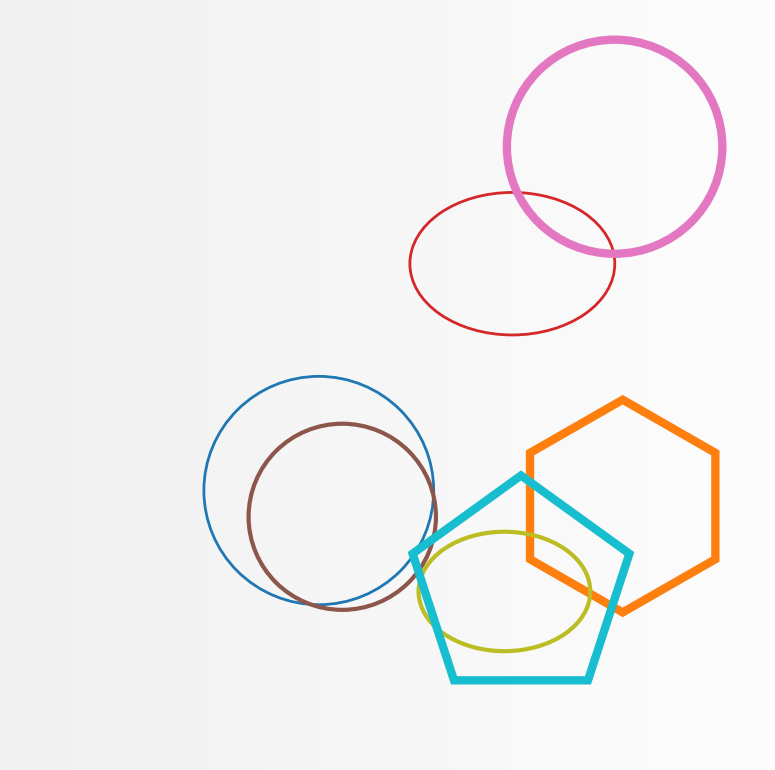[{"shape": "circle", "thickness": 1, "radius": 0.74, "center": [0.411, 0.363]}, {"shape": "hexagon", "thickness": 3, "radius": 0.69, "center": [0.803, 0.343]}, {"shape": "oval", "thickness": 1, "radius": 0.66, "center": [0.661, 0.658]}, {"shape": "circle", "thickness": 1.5, "radius": 0.6, "center": [0.442, 0.329]}, {"shape": "circle", "thickness": 3, "radius": 0.7, "center": [0.793, 0.809]}, {"shape": "oval", "thickness": 1.5, "radius": 0.55, "center": [0.651, 0.232]}, {"shape": "pentagon", "thickness": 3, "radius": 0.74, "center": [0.672, 0.235]}]